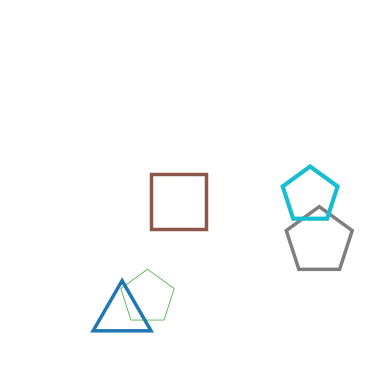[{"shape": "triangle", "thickness": 2.5, "radius": 0.43, "center": [0.317, 0.184]}, {"shape": "pentagon", "thickness": 0.5, "radius": 0.36, "center": [0.383, 0.228]}, {"shape": "square", "thickness": 2.5, "radius": 0.35, "center": [0.464, 0.477]}, {"shape": "pentagon", "thickness": 2.5, "radius": 0.45, "center": [0.829, 0.373]}, {"shape": "pentagon", "thickness": 3, "radius": 0.37, "center": [0.805, 0.493]}]